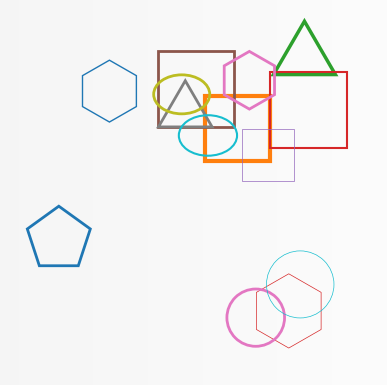[{"shape": "hexagon", "thickness": 1, "radius": 0.4, "center": [0.282, 0.763]}, {"shape": "pentagon", "thickness": 2, "radius": 0.43, "center": [0.152, 0.379]}, {"shape": "square", "thickness": 3, "radius": 0.42, "center": [0.613, 0.667]}, {"shape": "triangle", "thickness": 2.5, "radius": 0.46, "center": [0.786, 0.852]}, {"shape": "square", "thickness": 1.5, "radius": 0.49, "center": [0.796, 0.714]}, {"shape": "hexagon", "thickness": 0.5, "radius": 0.48, "center": [0.745, 0.192]}, {"shape": "square", "thickness": 0.5, "radius": 0.34, "center": [0.692, 0.597]}, {"shape": "square", "thickness": 2, "radius": 0.49, "center": [0.505, 0.768]}, {"shape": "circle", "thickness": 2, "radius": 0.37, "center": [0.66, 0.175]}, {"shape": "hexagon", "thickness": 2, "radius": 0.37, "center": [0.644, 0.792]}, {"shape": "triangle", "thickness": 2, "radius": 0.4, "center": [0.478, 0.71]}, {"shape": "oval", "thickness": 2, "radius": 0.36, "center": [0.469, 0.755]}, {"shape": "circle", "thickness": 0.5, "radius": 0.44, "center": [0.775, 0.261]}, {"shape": "oval", "thickness": 1.5, "radius": 0.38, "center": [0.537, 0.648]}]